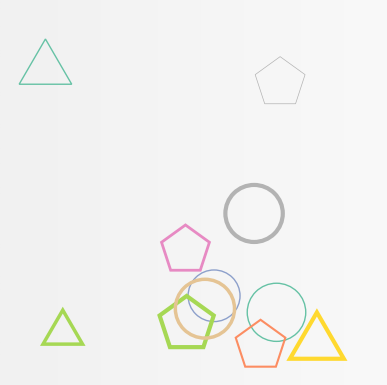[{"shape": "triangle", "thickness": 1, "radius": 0.39, "center": [0.117, 0.82]}, {"shape": "circle", "thickness": 1, "radius": 0.38, "center": [0.714, 0.189]}, {"shape": "pentagon", "thickness": 1.5, "radius": 0.34, "center": [0.672, 0.102]}, {"shape": "circle", "thickness": 1, "radius": 0.34, "center": [0.552, 0.232]}, {"shape": "pentagon", "thickness": 2, "radius": 0.32, "center": [0.479, 0.351]}, {"shape": "pentagon", "thickness": 3, "radius": 0.37, "center": [0.482, 0.158]}, {"shape": "triangle", "thickness": 2.5, "radius": 0.29, "center": [0.162, 0.136]}, {"shape": "triangle", "thickness": 3, "radius": 0.4, "center": [0.818, 0.108]}, {"shape": "circle", "thickness": 2.5, "radius": 0.38, "center": [0.529, 0.198]}, {"shape": "pentagon", "thickness": 0.5, "radius": 0.34, "center": [0.723, 0.785]}, {"shape": "circle", "thickness": 3, "radius": 0.37, "center": [0.656, 0.446]}]